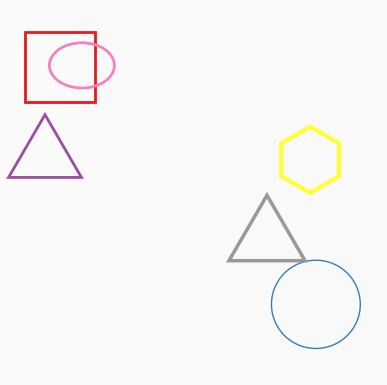[{"shape": "square", "thickness": 2, "radius": 0.45, "center": [0.154, 0.826]}, {"shape": "circle", "thickness": 1, "radius": 0.57, "center": [0.815, 0.209]}, {"shape": "triangle", "thickness": 2, "radius": 0.54, "center": [0.116, 0.593]}, {"shape": "hexagon", "thickness": 3, "radius": 0.43, "center": [0.8, 0.585]}, {"shape": "oval", "thickness": 2, "radius": 0.42, "center": [0.211, 0.83]}, {"shape": "triangle", "thickness": 2.5, "radius": 0.57, "center": [0.689, 0.379]}]